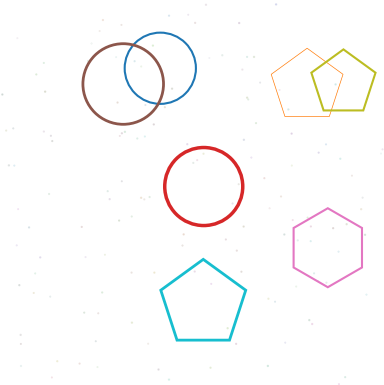[{"shape": "circle", "thickness": 1.5, "radius": 0.46, "center": [0.416, 0.823]}, {"shape": "pentagon", "thickness": 0.5, "radius": 0.49, "center": [0.798, 0.777]}, {"shape": "circle", "thickness": 2.5, "radius": 0.51, "center": [0.529, 0.515]}, {"shape": "circle", "thickness": 2, "radius": 0.52, "center": [0.32, 0.782]}, {"shape": "hexagon", "thickness": 1.5, "radius": 0.51, "center": [0.851, 0.357]}, {"shape": "pentagon", "thickness": 1.5, "radius": 0.44, "center": [0.892, 0.784]}, {"shape": "pentagon", "thickness": 2, "radius": 0.58, "center": [0.528, 0.21]}]